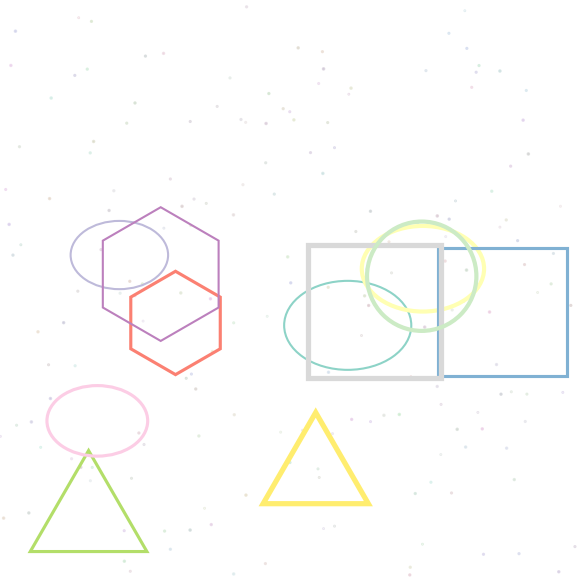[{"shape": "oval", "thickness": 1, "radius": 0.55, "center": [0.602, 0.436]}, {"shape": "oval", "thickness": 2, "radius": 0.53, "center": [0.732, 0.534]}, {"shape": "oval", "thickness": 1, "radius": 0.42, "center": [0.207, 0.558]}, {"shape": "hexagon", "thickness": 1.5, "radius": 0.45, "center": [0.304, 0.44]}, {"shape": "square", "thickness": 1.5, "radius": 0.56, "center": [0.87, 0.459]}, {"shape": "triangle", "thickness": 1.5, "radius": 0.58, "center": [0.153, 0.102]}, {"shape": "oval", "thickness": 1.5, "radius": 0.44, "center": [0.169, 0.27]}, {"shape": "square", "thickness": 2.5, "radius": 0.58, "center": [0.649, 0.459]}, {"shape": "hexagon", "thickness": 1, "radius": 0.58, "center": [0.278, 0.525]}, {"shape": "circle", "thickness": 2, "radius": 0.47, "center": [0.73, 0.521]}, {"shape": "triangle", "thickness": 2.5, "radius": 0.53, "center": [0.547, 0.18]}]